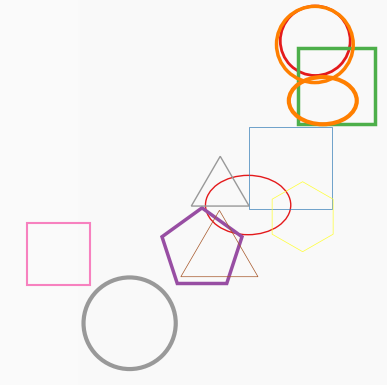[{"shape": "circle", "thickness": 2, "radius": 0.45, "center": [0.814, 0.894]}, {"shape": "oval", "thickness": 1, "radius": 0.55, "center": [0.64, 0.467]}, {"shape": "square", "thickness": 0.5, "radius": 0.53, "center": [0.75, 0.565]}, {"shape": "square", "thickness": 2.5, "radius": 0.49, "center": [0.868, 0.777]}, {"shape": "pentagon", "thickness": 2.5, "radius": 0.54, "center": [0.521, 0.351]}, {"shape": "oval", "thickness": 3, "radius": 0.44, "center": [0.833, 0.739]}, {"shape": "circle", "thickness": 2.5, "radius": 0.49, "center": [0.813, 0.885]}, {"shape": "hexagon", "thickness": 0.5, "radius": 0.45, "center": [0.781, 0.437]}, {"shape": "triangle", "thickness": 0.5, "radius": 0.57, "center": [0.566, 0.339]}, {"shape": "square", "thickness": 1.5, "radius": 0.41, "center": [0.15, 0.34]}, {"shape": "triangle", "thickness": 1, "radius": 0.43, "center": [0.568, 0.508]}, {"shape": "circle", "thickness": 3, "radius": 0.59, "center": [0.335, 0.16]}]